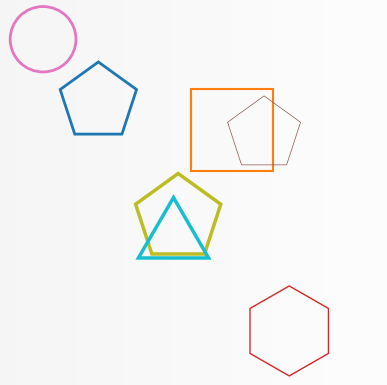[{"shape": "pentagon", "thickness": 2, "radius": 0.52, "center": [0.254, 0.735]}, {"shape": "square", "thickness": 1.5, "radius": 0.53, "center": [0.599, 0.662]}, {"shape": "hexagon", "thickness": 1, "radius": 0.58, "center": [0.746, 0.14]}, {"shape": "pentagon", "thickness": 0.5, "radius": 0.49, "center": [0.681, 0.652]}, {"shape": "circle", "thickness": 2, "radius": 0.42, "center": [0.111, 0.898]}, {"shape": "pentagon", "thickness": 2.5, "radius": 0.58, "center": [0.46, 0.434]}, {"shape": "triangle", "thickness": 2.5, "radius": 0.52, "center": [0.448, 0.382]}]